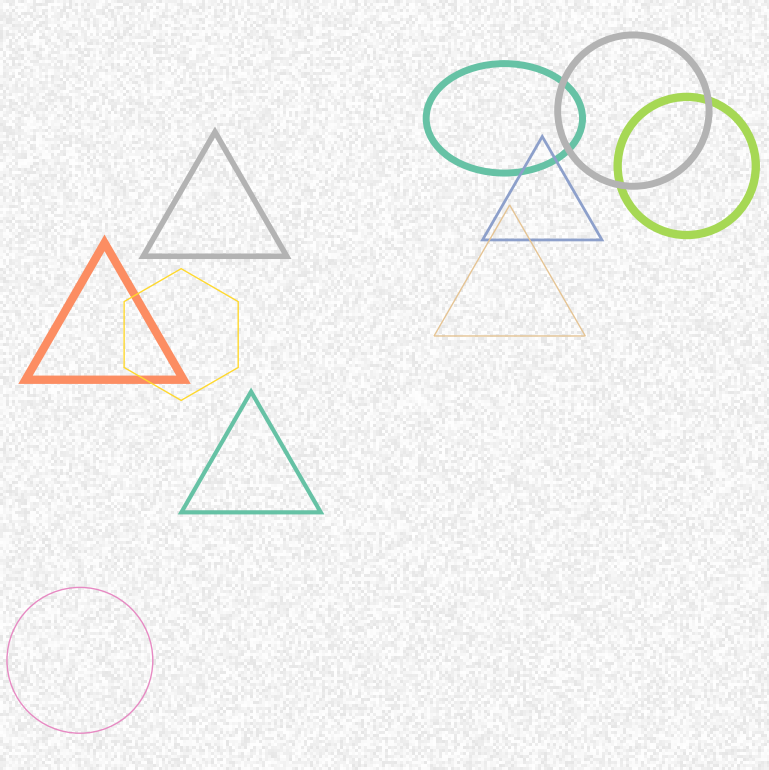[{"shape": "oval", "thickness": 2.5, "radius": 0.51, "center": [0.655, 0.846]}, {"shape": "triangle", "thickness": 1.5, "radius": 0.52, "center": [0.326, 0.387]}, {"shape": "triangle", "thickness": 3, "radius": 0.59, "center": [0.136, 0.566]}, {"shape": "triangle", "thickness": 1, "radius": 0.45, "center": [0.704, 0.733]}, {"shape": "circle", "thickness": 0.5, "radius": 0.47, "center": [0.104, 0.142]}, {"shape": "circle", "thickness": 3, "radius": 0.45, "center": [0.892, 0.784]}, {"shape": "hexagon", "thickness": 0.5, "radius": 0.43, "center": [0.235, 0.566]}, {"shape": "triangle", "thickness": 0.5, "radius": 0.57, "center": [0.662, 0.62]}, {"shape": "circle", "thickness": 2.5, "radius": 0.49, "center": [0.823, 0.856]}, {"shape": "triangle", "thickness": 2, "radius": 0.54, "center": [0.279, 0.721]}]